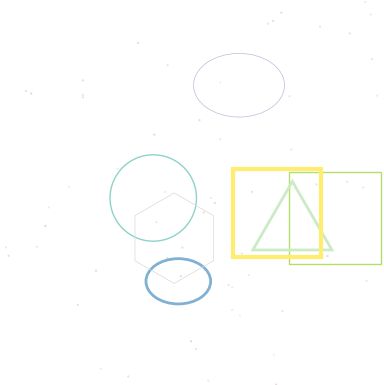[{"shape": "circle", "thickness": 1, "radius": 0.56, "center": [0.398, 0.486]}, {"shape": "oval", "thickness": 0.5, "radius": 0.59, "center": [0.621, 0.779]}, {"shape": "oval", "thickness": 2, "radius": 0.42, "center": [0.463, 0.269]}, {"shape": "square", "thickness": 1, "radius": 0.59, "center": [0.87, 0.434]}, {"shape": "hexagon", "thickness": 0.5, "radius": 0.59, "center": [0.452, 0.381]}, {"shape": "triangle", "thickness": 2, "radius": 0.59, "center": [0.759, 0.41]}, {"shape": "square", "thickness": 3, "radius": 0.57, "center": [0.719, 0.447]}]